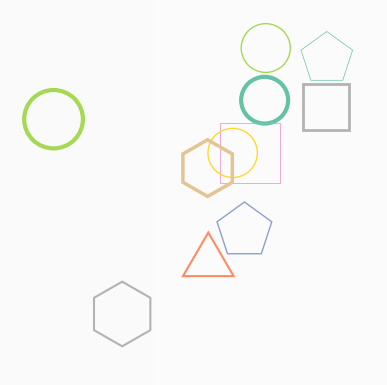[{"shape": "circle", "thickness": 3, "radius": 0.3, "center": [0.683, 0.74]}, {"shape": "pentagon", "thickness": 0.5, "radius": 0.35, "center": [0.843, 0.848]}, {"shape": "triangle", "thickness": 1.5, "radius": 0.38, "center": [0.538, 0.321]}, {"shape": "pentagon", "thickness": 1, "radius": 0.37, "center": [0.631, 0.401]}, {"shape": "square", "thickness": 0.5, "radius": 0.39, "center": [0.645, 0.603]}, {"shape": "circle", "thickness": 1, "radius": 0.32, "center": [0.686, 0.875]}, {"shape": "circle", "thickness": 3, "radius": 0.38, "center": [0.138, 0.69]}, {"shape": "circle", "thickness": 1, "radius": 0.32, "center": [0.6, 0.603]}, {"shape": "hexagon", "thickness": 2.5, "radius": 0.37, "center": [0.536, 0.563]}, {"shape": "hexagon", "thickness": 1.5, "radius": 0.42, "center": [0.315, 0.184]}, {"shape": "square", "thickness": 2, "radius": 0.3, "center": [0.842, 0.723]}]